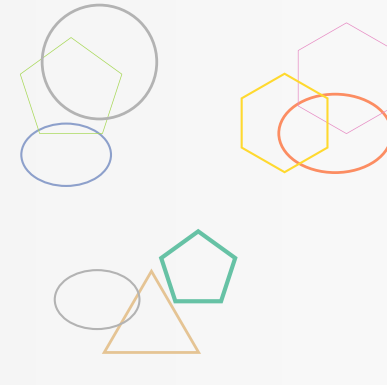[{"shape": "pentagon", "thickness": 3, "radius": 0.5, "center": [0.511, 0.299]}, {"shape": "oval", "thickness": 2, "radius": 0.73, "center": [0.865, 0.654]}, {"shape": "oval", "thickness": 1.5, "radius": 0.58, "center": [0.171, 0.598]}, {"shape": "hexagon", "thickness": 0.5, "radius": 0.72, "center": [0.894, 0.797]}, {"shape": "pentagon", "thickness": 0.5, "radius": 0.69, "center": [0.183, 0.765]}, {"shape": "hexagon", "thickness": 1.5, "radius": 0.64, "center": [0.734, 0.681]}, {"shape": "triangle", "thickness": 2, "radius": 0.7, "center": [0.391, 0.155]}, {"shape": "circle", "thickness": 2, "radius": 0.74, "center": [0.257, 0.839]}, {"shape": "oval", "thickness": 1.5, "radius": 0.55, "center": [0.251, 0.222]}]